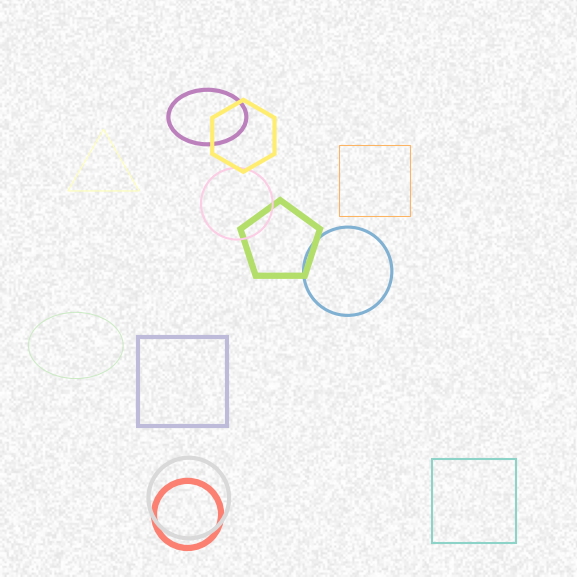[{"shape": "square", "thickness": 1, "radius": 0.36, "center": [0.82, 0.132]}, {"shape": "triangle", "thickness": 0.5, "radius": 0.36, "center": [0.179, 0.704]}, {"shape": "square", "thickness": 2, "radius": 0.38, "center": [0.316, 0.339]}, {"shape": "circle", "thickness": 3, "radius": 0.29, "center": [0.325, 0.108]}, {"shape": "circle", "thickness": 1.5, "radius": 0.38, "center": [0.602, 0.529]}, {"shape": "square", "thickness": 0.5, "radius": 0.31, "center": [0.649, 0.686]}, {"shape": "pentagon", "thickness": 3, "radius": 0.36, "center": [0.485, 0.58]}, {"shape": "circle", "thickness": 1, "radius": 0.31, "center": [0.41, 0.646]}, {"shape": "circle", "thickness": 2, "radius": 0.35, "center": [0.327, 0.137]}, {"shape": "oval", "thickness": 2, "radius": 0.34, "center": [0.359, 0.796]}, {"shape": "oval", "thickness": 0.5, "radius": 0.41, "center": [0.131, 0.401]}, {"shape": "hexagon", "thickness": 2, "radius": 0.31, "center": [0.421, 0.764]}]